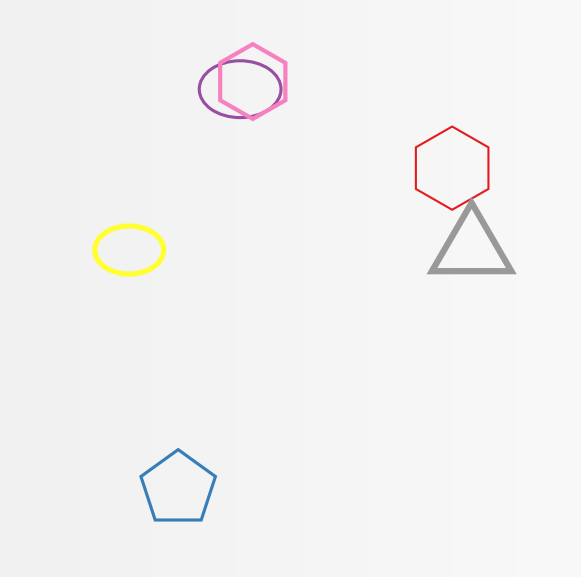[{"shape": "hexagon", "thickness": 1, "radius": 0.36, "center": [0.778, 0.708]}, {"shape": "pentagon", "thickness": 1.5, "radius": 0.34, "center": [0.307, 0.153]}, {"shape": "oval", "thickness": 1.5, "radius": 0.35, "center": [0.413, 0.845]}, {"shape": "oval", "thickness": 2.5, "radius": 0.3, "center": [0.222, 0.566]}, {"shape": "hexagon", "thickness": 2, "radius": 0.32, "center": [0.435, 0.858]}, {"shape": "triangle", "thickness": 3, "radius": 0.39, "center": [0.811, 0.569]}]